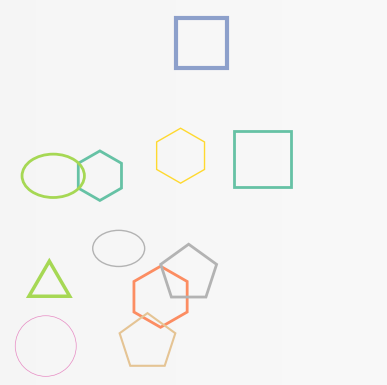[{"shape": "hexagon", "thickness": 2, "radius": 0.32, "center": [0.258, 0.544]}, {"shape": "square", "thickness": 2, "radius": 0.37, "center": [0.677, 0.587]}, {"shape": "hexagon", "thickness": 2, "radius": 0.4, "center": [0.414, 0.229]}, {"shape": "square", "thickness": 3, "radius": 0.33, "center": [0.52, 0.888]}, {"shape": "circle", "thickness": 0.5, "radius": 0.39, "center": [0.118, 0.101]}, {"shape": "triangle", "thickness": 2.5, "radius": 0.3, "center": [0.127, 0.261]}, {"shape": "oval", "thickness": 2, "radius": 0.4, "center": [0.137, 0.543]}, {"shape": "hexagon", "thickness": 1, "radius": 0.36, "center": [0.466, 0.596]}, {"shape": "pentagon", "thickness": 1.5, "radius": 0.38, "center": [0.381, 0.111]}, {"shape": "pentagon", "thickness": 2, "radius": 0.38, "center": [0.487, 0.29]}, {"shape": "oval", "thickness": 1, "radius": 0.34, "center": [0.306, 0.355]}]